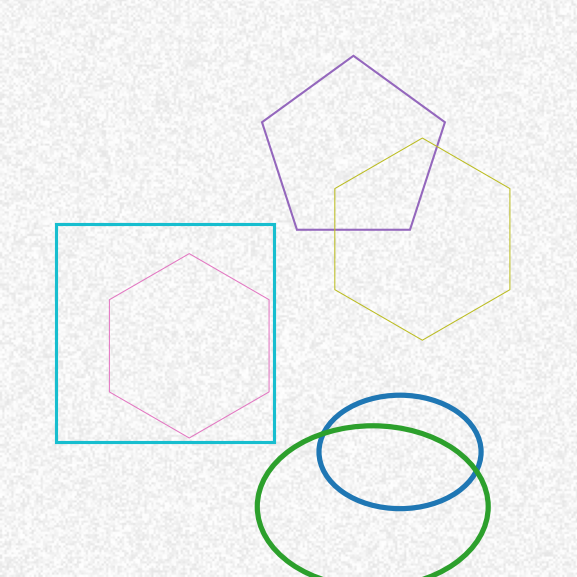[{"shape": "oval", "thickness": 2.5, "radius": 0.7, "center": [0.693, 0.217]}, {"shape": "oval", "thickness": 2.5, "radius": 1.0, "center": [0.645, 0.122]}, {"shape": "pentagon", "thickness": 1, "radius": 0.83, "center": [0.612, 0.736]}, {"shape": "hexagon", "thickness": 0.5, "radius": 0.8, "center": [0.328, 0.4]}, {"shape": "hexagon", "thickness": 0.5, "radius": 0.88, "center": [0.731, 0.585]}, {"shape": "square", "thickness": 1.5, "radius": 0.94, "center": [0.285, 0.422]}]